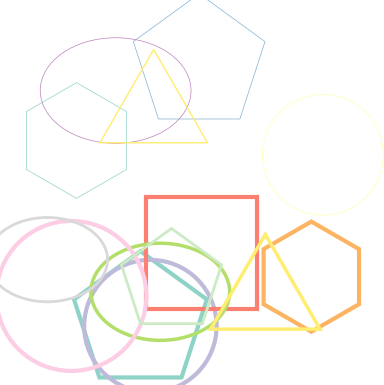[{"shape": "hexagon", "thickness": 0.5, "radius": 0.75, "center": [0.199, 0.635]}, {"shape": "pentagon", "thickness": 3, "radius": 0.91, "center": [0.365, 0.166]}, {"shape": "circle", "thickness": 0.5, "radius": 0.78, "center": [0.839, 0.598]}, {"shape": "circle", "thickness": 3, "radius": 0.86, "center": [0.391, 0.153]}, {"shape": "square", "thickness": 3, "radius": 0.72, "center": [0.523, 0.343]}, {"shape": "pentagon", "thickness": 0.5, "radius": 0.9, "center": [0.517, 0.836]}, {"shape": "hexagon", "thickness": 3, "radius": 0.72, "center": [0.809, 0.281]}, {"shape": "oval", "thickness": 2.5, "radius": 0.9, "center": [0.416, 0.242]}, {"shape": "circle", "thickness": 3, "radius": 0.97, "center": [0.185, 0.231]}, {"shape": "oval", "thickness": 2, "radius": 0.78, "center": [0.123, 0.326]}, {"shape": "oval", "thickness": 0.5, "radius": 0.98, "center": [0.3, 0.765]}, {"shape": "pentagon", "thickness": 2, "radius": 0.68, "center": [0.445, 0.27]}, {"shape": "triangle", "thickness": 2.5, "radius": 0.82, "center": [0.689, 0.227]}, {"shape": "triangle", "thickness": 1, "radius": 0.81, "center": [0.399, 0.71]}]